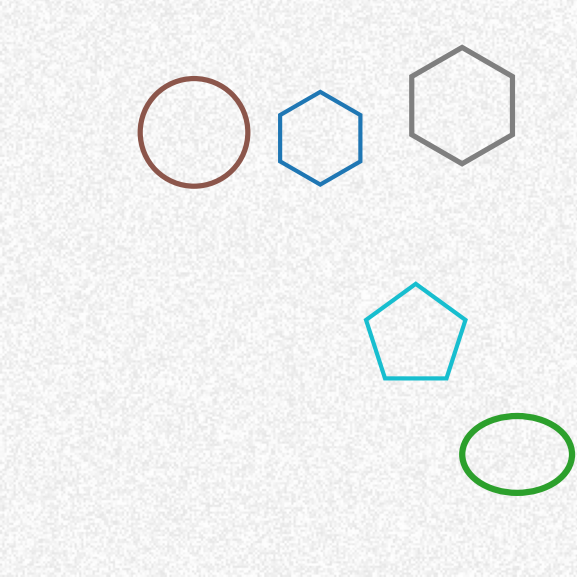[{"shape": "hexagon", "thickness": 2, "radius": 0.4, "center": [0.555, 0.76]}, {"shape": "oval", "thickness": 3, "radius": 0.48, "center": [0.895, 0.212]}, {"shape": "circle", "thickness": 2.5, "radius": 0.47, "center": [0.336, 0.77]}, {"shape": "hexagon", "thickness": 2.5, "radius": 0.5, "center": [0.8, 0.816]}, {"shape": "pentagon", "thickness": 2, "radius": 0.45, "center": [0.72, 0.417]}]